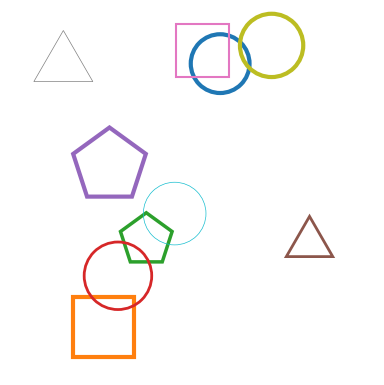[{"shape": "circle", "thickness": 3, "radius": 0.38, "center": [0.572, 0.835]}, {"shape": "square", "thickness": 3, "radius": 0.39, "center": [0.268, 0.151]}, {"shape": "pentagon", "thickness": 2.5, "radius": 0.35, "center": [0.38, 0.377]}, {"shape": "circle", "thickness": 2, "radius": 0.44, "center": [0.306, 0.284]}, {"shape": "pentagon", "thickness": 3, "radius": 0.5, "center": [0.284, 0.57]}, {"shape": "triangle", "thickness": 2, "radius": 0.35, "center": [0.804, 0.368]}, {"shape": "square", "thickness": 1.5, "radius": 0.34, "center": [0.526, 0.87]}, {"shape": "triangle", "thickness": 0.5, "radius": 0.44, "center": [0.165, 0.832]}, {"shape": "circle", "thickness": 3, "radius": 0.41, "center": [0.705, 0.882]}, {"shape": "circle", "thickness": 0.5, "radius": 0.41, "center": [0.454, 0.445]}]